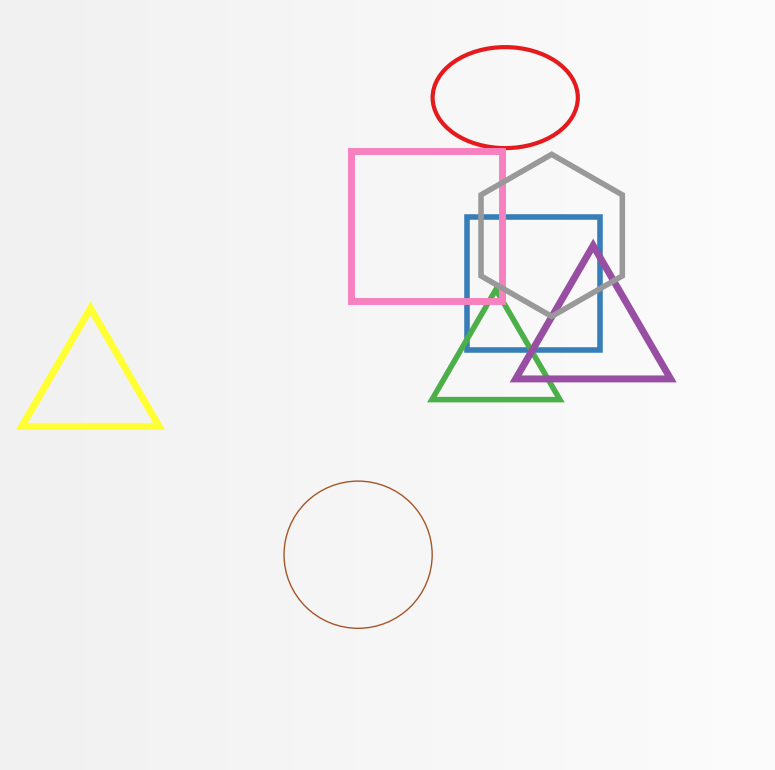[{"shape": "oval", "thickness": 1.5, "radius": 0.47, "center": [0.652, 0.873]}, {"shape": "square", "thickness": 2, "radius": 0.43, "center": [0.688, 0.632]}, {"shape": "triangle", "thickness": 2, "radius": 0.48, "center": [0.64, 0.529]}, {"shape": "triangle", "thickness": 2.5, "radius": 0.58, "center": [0.765, 0.566]}, {"shape": "triangle", "thickness": 2.5, "radius": 0.51, "center": [0.117, 0.497]}, {"shape": "circle", "thickness": 0.5, "radius": 0.48, "center": [0.462, 0.28]}, {"shape": "square", "thickness": 2.5, "radius": 0.49, "center": [0.55, 0.706]}, {"shape": "hexagon", "thickness": 2, "radius": 0.53, "center": [0.712, 0.694]}]